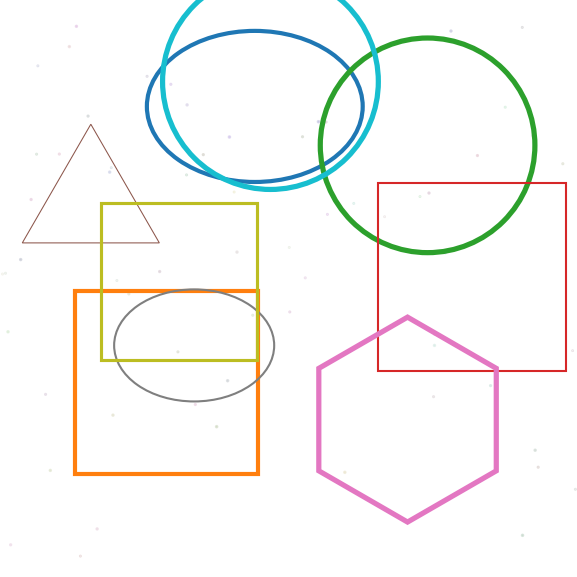[{"shape": "oval", "thickness": 2, "radius": 0.93, "center": [0.441, 0.815]}, {"shape": "square", "thickness": 2, "radius": 0.79, "center": [0.289, 0.337]}, {"shape": "circle", "thickness": 2.5, "radius": 0.93, "center": [0.74, 0.747]}, {"shape": "square", "thickness": 1, "radius": 0.81, "center": [0.818, 0.52]}, {"shape": "triangle", "thickness": 0.5, "radius": 0.69, "center": [0.157, 0.647]}, {"shape": "hexagon", "thickness": 2.5, "radius": 0.89, "center": [0.706, 0.273]}, {"shape": "oval", "thickness": 1, "radius": 0.69, "center": [0.336, 0.401]}, {"shape": "square", "thickness": 1.5, "radius": 0.68, "center": [0.31, 0.512]}, {"shape": "circle", "thickness": 2.5, "radius": 0.93, "center": [0.468, 0.858]}]